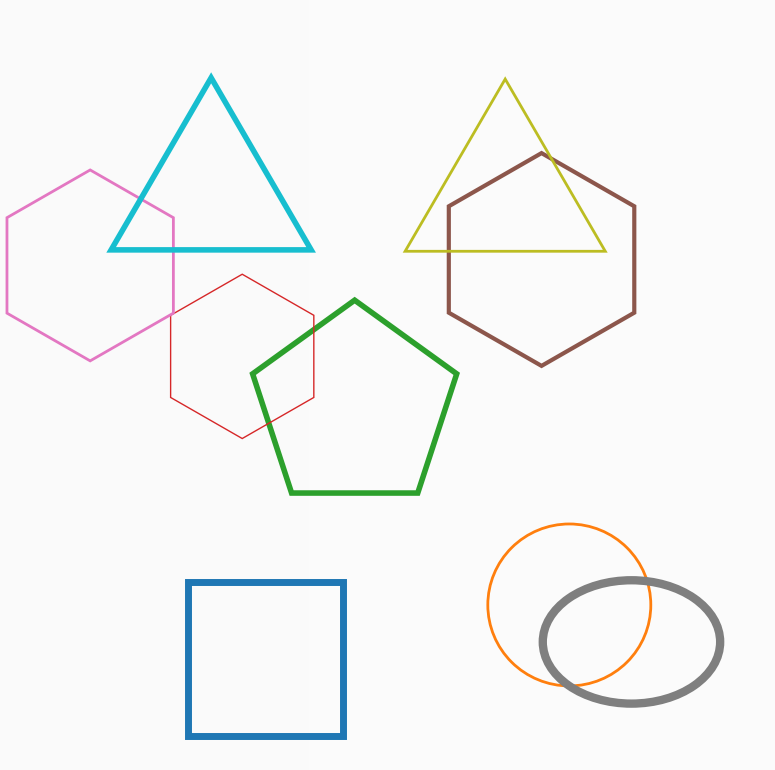[{"shape": "square", "thickness": 2.5, "radius": 0.5, "center": [0.342, 0.144]}, {"shape": "circle", "thickness": 1, "radius": 0.53, "center": [0.735, 0.214]}, {"shape": "pentagon", "thickness": 2, "radius": 0.69, "center": [0.458, 0.472]}, {"shape": "hexagon", "thickness": 0.5, "radius": 0.53, "center": [0.313, 0.537]}, {"shape": "hexagon", "thickness": 1.5, "radius": 0.69, "center": [0.699, 0.663]}, {"shape": "hexagon", "thickness": 1, "radius": 0.62, "center": [0.116, 0.655]}, {"shape": "oval", "thickness": 3, "radius": 0.57, "center": [0.815, 0.166]}, {"shape": "triangle", "thickness": 1, "radius": 0.75, "center": [0.652, 0.748]}, {"shape": "triangle", "thickness": 2, "radius": 0.74, "center": [0.272, 0.75]}]